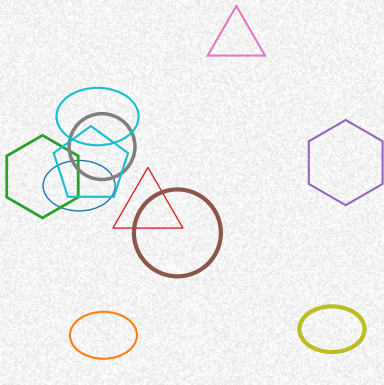[{"shape": "oval", "thickness": 1, "radius": 0.47, "center": [0.206, 0.518]}, {"shape": "oval", "thickness": 1.5, "radius": 0.44, "center": [0.269, 0.129]}, {"shape": "hexagon", "thickness": 2, "radius": 0.54, "center": [0.11, 0.541]}, {"shape": "triangle", "thickness": 1, "radius": 0.53, "center": [0.384, 0.46]}, {"shape": "hexagon", "thickness": 1.5, "radius": 0.55, "center": [0.898, 0.578]}, {"shape": "circle", "thickness": 3, "radius": 0.56, "center": [0.461, 0.395]}, {"shape": "triangle", "thickness": 1.5, "radius": 0.43, "center": [0.614, 0.899]}, {"shape": "circle", "thickness": 2.5, "radius": 0.43, "center": [0.265, 0.619]}, {"shape": "oval", "thickness": 3, "radius": 0.42, "center": [0.862, 0.145]}, {"shape": "oval", "thickness": 1.5, "radius": 0.53, "center": [0.253, 0.697]}, {"shape": "pentagon", "thickness": 1.5, "radius": 0.51, "center": [0.236, 0.571]}]